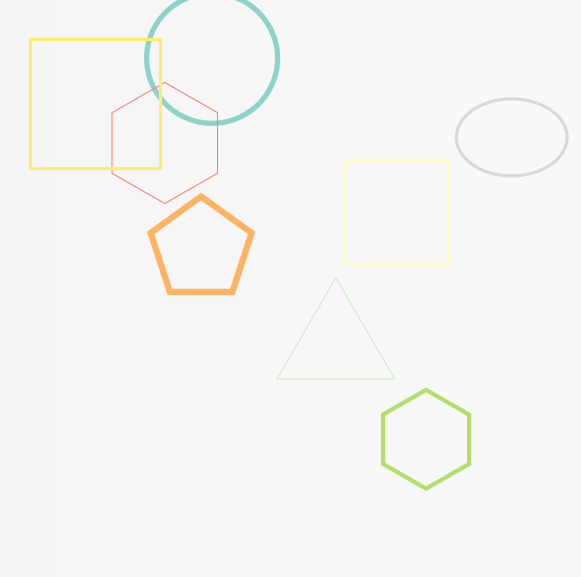[{"shape": "circle", "thickness": 2.5, "radius": 0.56, "center": [0.365, 0.898]}, {"shape": "square", "thickness": 0.5, "radius": 0.45, "center": [0.681, 0.633]}, {"shape": "hexagon", "thickness": 0.5, "radius": 0.52, "center": [0.283, 0.752]}, {"shape": "pentagon", "thickness": 3, "radius": 0.46, "center": [0.346, 0.568]}, {"shape": "hexagon", "thickness": 2, "radius": 0.43, "center": [0.733, 0.239]}, {"shape": "oval", "thickness": 1.5, "radius": 0.48, "center": [0.88, 0.761]}, {"shape": "triangle", "thickness": 0.5, "radius": 0.59, "center": [0.578, 0.401]}, {"shape": "square", "thickness": 1.5, "radius": 0.56, "center": [0.163, 0.82]}]